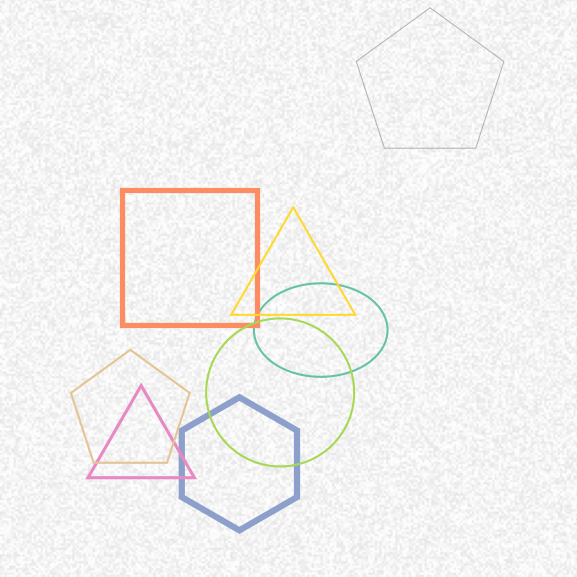[{"shape": "oval", "thickness": 1, "radius": 0.58, "center": [0.555, 0.428]}, {"shape": "square", "thickness": 2.5, "radius": 0.59, "center": [0.328, 0.553]}, {"shape": "hexagon", "thickness": 3, "radius": 0.58, "center": [0.415, 0.196]}, {"shape": "triangle", "thickness": 1.5, "radius": 0.53, "center": [0.244, 0.225]}, {"shape": "circle", "thickness": 1, "radius": 0.64, "center": [0.485, 0.32]}, {"shape": "triangle", "thickness": 1, "radius": 0.62, "center": [0.508, 0.516]}, {"shape": "pentagon", "thickness": 1, "radius": 0.54, "center": [0.226, 0.285]}, {"shape": "pentagon", "thickness": 0.5, "radius": 0.67, "center": [0.745, 0.851]}]